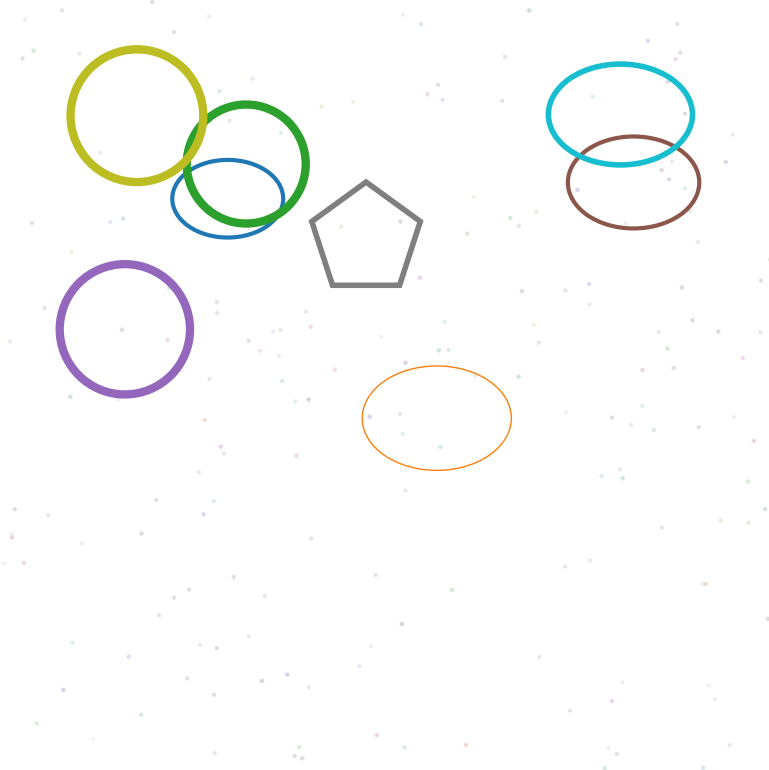[{"shape": "oval", "thickness": 1.5, "radius": 0.36, "center": [0.296, 0.742]}, {"shape": "oval", "thickness": 0.5, "radius": 0.48, "center": [0.567, 0.457]}, {"shape": "circle", "thickness": 3, "radius": 0.39, "center": [0.32, 0.787]}, {"shape": "circle", "thickness": 3, "radius": 0.42, "center": [0.162, 0.572]}, {"shape": "oval", "thickness": 1.5, "radius": 0.43, "center": [0.823, 0.763]}, {"shape": "pentagon", "thickness": 2, "radius": 0.37, "center": [0.475, 0.689]}, {"shape": "circle", "thickness": 3, "radius": 0.43, "center": [0.178, 0.85]}, {"shape": "oval", "thickness": 2, "radius": 0.47, "center": [0.806, 0.851]}]